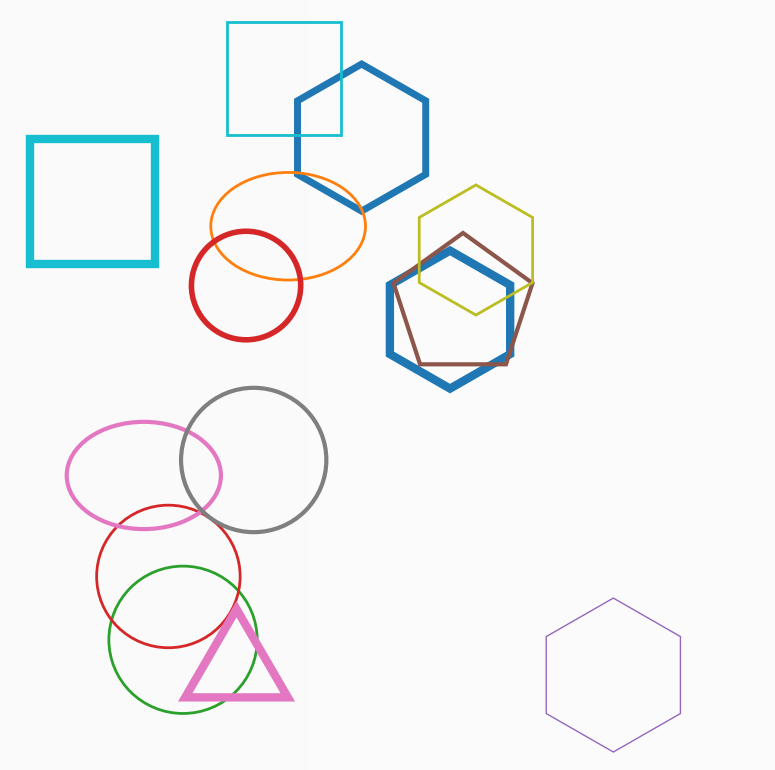[{"shape": "hexagon", "thickness": 3, "radius": 0.45, "center": [0.581, 0.585]}, {"shape": "hexagon", "thickness": 2.5, "radius": 0.48, "center": [0.467, 0.821]}, {"shape": "oval", "thickness": 1, "radius": 0.5, "center": [0.372, 0.706]}, {"shape": "circle", "thickness": 1, "radius": 0.48, "center": [0.236, 0.169]}, {"shape": "circle", "thickness": 1, "radius": 0.46, "center": [0.217, 0.251]}, {"shape": "circle", "thickness": 2, "radius": 0.35, "center": [0.318, 0.629]}, {"shape": "hexagon", "thickness": 0.5, "radius": 0.5, "center": [0.791, 0.123]}, {"shape": "pentagon", "thickness": 1.5, "radius": 0.47, "center": [0.597, 0.603]}, {"shape": "triangle", "thickness": 3, "radius": 0.38, "center": [0.305, 0.133]}, {"shape": "oval", "thickness": 1.5, "radius": 0.5, "center": [0.186, 0.383]}, {"shape": "circle", "thickness": 1.5, "radius": 0.47, "center": [0.327, 0.403]}, {"shape": "hexagon", "thickness": 1, "radius": 0.42, "center": [0.614, 0.675]}, {"shape": "square", "thickness": 3, "radius": 0.41, "center": [0.119, 0.738]}, {"shape": "square", "thickness": 1, "radius": 0.37, "center": [0.367, 0.898]}]